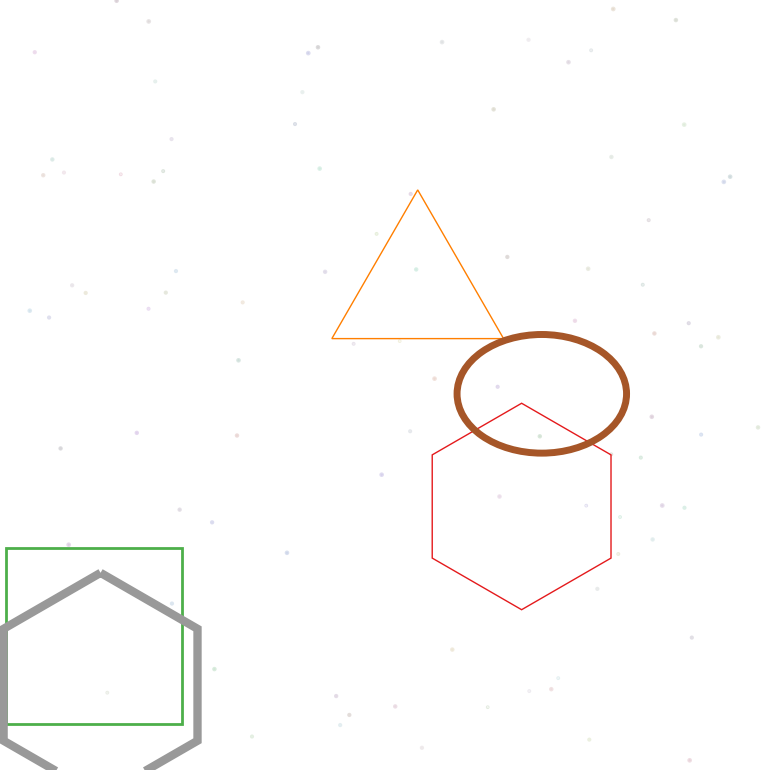[{"shape": "hexagon", "thickness": 0.5, "radius": 0.67, "center": [0.677, 0.342]}, {"shape": "square", "thickness": 1, "radius": 0.57, "center": [0.122, 0.174]}, {"shape": "triangle", "thickness": 0.5, "radius": 0.64, "center": [0.542, 0.625]}, {"shape": "oval", "thickness": 2.5, "radius": 0.55, "center": [0.704, 0.489]}, {"shape": "hexagon", "thickness": 3, "radius": 0.73, "center": [0.131, 0.111]}]